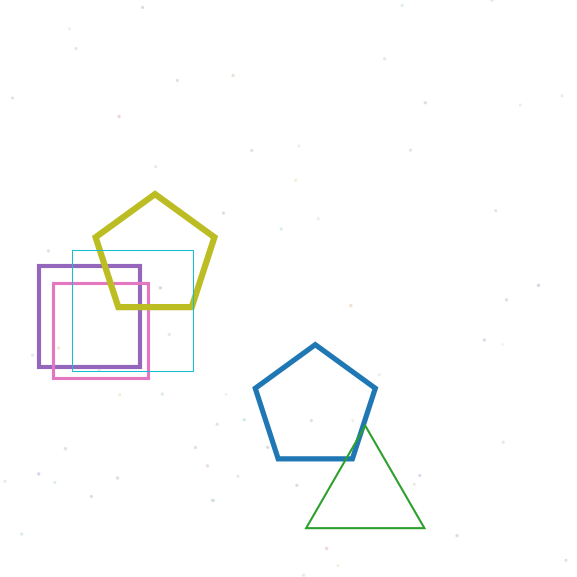[{"shape": "pentagon", "thickness": 2.5, "radius": 0.55, "center": [0.546, 0.293]}, {"shape": "triangle", "thickness": 1, "radius": 0.59, "center": [0.633, 0.144]}, {"shape": "square", "thickness": 2, "radius": 0.43, "center": [0.155, 0.451]}, {"shape": "square", "thickness": 1.5, "radius": 0.41, "center": [0.174, 0.427]}, {"shape": "pentagon", "thickness": 3, "radius": 0.54, "center": [0.268, 0.555]}, {"shape": "square", "thickness": 0.5, "radius": 0.52, "center": [0.229, 0.462]}]